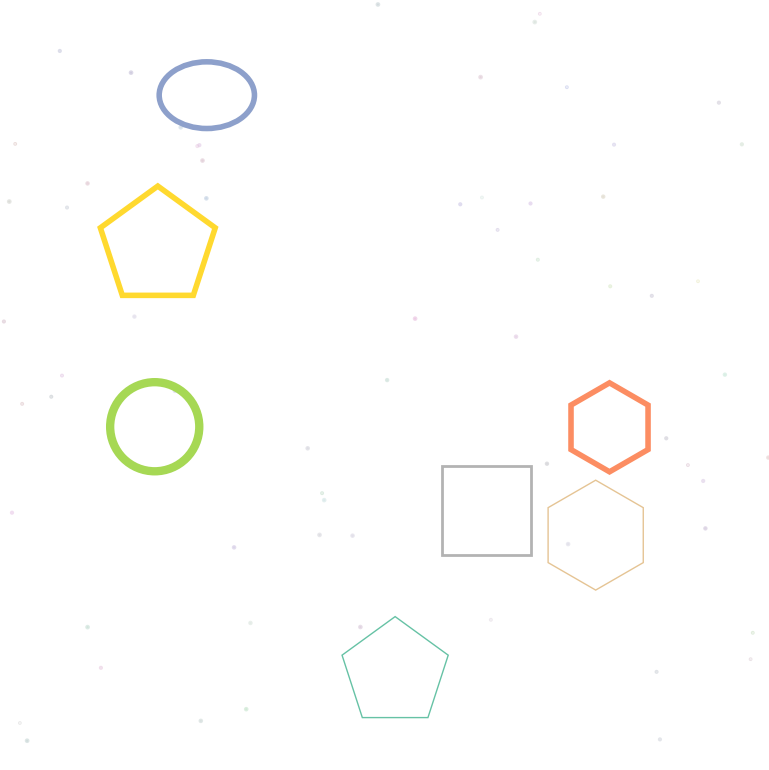[{"shape": "pentagon", "thickness": 0.5, "radius": 0.36, "center": [0.513, 0.127]}, {"shape": "hexagon", "thickness": 2, "radius": 0.29, "center": [0.792, 0.445]}, {"shape": "oval", "thickness": 2, "radius": 0.31, "center": [0.269, 0.876]}, {"shape": "circle", "thickness": 3, "radius": 0.29, "center": [0.201, 0.446]}, {"shape": "pentagon", "thickness": 2, "radius": 0.39, "center": [0.205, 0.68]}, {"shape": "hexagon", "thickness": 0.5, "radius": 0.36, "center": [0.774, 0.305]}, {"shape": "square", "thickness": 1, "radius": 0.29, "center": [0.632, 0.337]}]